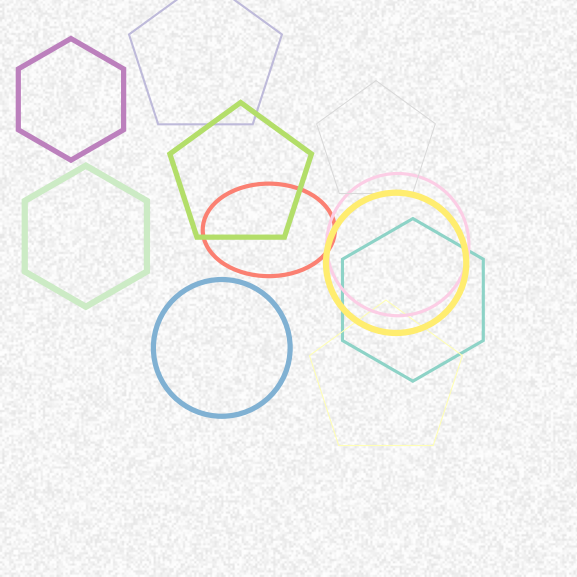[{"shape": "hexagon", "thickness": 1.5, "radius": 0.7, "center": [0.715, 0.48]}, {"shape": "pentagon", "thickness": 0.5, "radius": 0.7, "center": [0.668, 0.34]}, {"shape": "pentagon", "thickness": 1, "radius": 0.7, "center": [0.356, 0.896]}, {"shape": "oval", "thickness": 2, "radius": 0.57, "center": [0.465, 0.601]}, {"shape": "circle", "thickness": 2.5, "radius": 0.59, "center": [0.384, 0.397]}, {"shape": "pentagon", "thickness": 2.5, "radius": 0.64, "center": [0.417, 0.693]}, {"shape": "circle", "thickness": 1.5, "radius": 0.62, "center": [0.689, 0.576]}, {"shape": "pentagon", "thickness": 0.5, "radius": 0.54, "center": [0.651, 0.751]}, {"shape": "hexagon", "thickness": 2.5, "radius": 0.53, "center": [0.123, 0.827]}, {"shape": "hexagon", "thickness": 3, "radius": 0.61, "center": [0.149, 0.59]}, {"shape": "circle", "thickness": 3, "radius": 0.61, "center": [0.686, 0.544]}]